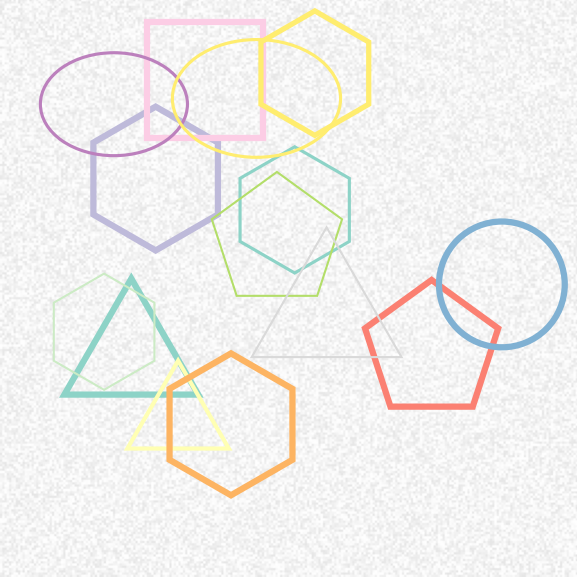[{"shape": "hexagon", "thickness": 1.5, "radius": 0.55, "center": [0.51, 0.636]}, {"shape": "triangle", "thickness": 3, "radius": 0.67, "center": [0.227, 0.383]}, {"shape": "triangle", "thickness": 2, "radius": 0.51, "center": [0.308, 0.273]}, {"shape": "hexagon", "thickness": 3, "radius": 0.62, "center": [0.27, 0.69]}, {"shape": "pentagon", "thickness": 3, "radius": 0.61, "center": [0.747, 0.393]}, {"shape": "circle", "thickness": 3, "radius": 0.54, "center": [0.869, 0.507]}, {"shape": "hexagon", "thickness": 3, "radius": 0.61, "center": [0.4, 0.264]}, {"shape": "pentagon", "thickness": 1, "radius": 0.59, "center": [0.48, 0.583]}, {"shape": "square", "thickness": 3, "radius": 0.5, "center": [0.355, 0.86]}, {"shape": "triangle", "thickness": 1, "radius": 0.75, "center": [0.566, 0.456]}, {"shape": "oval", "thickness": 1.5, "radius": 0.64, "center": [0.197, 0.819]}, {"shape": "hexagon", "thickness": 1, "radius": 0.5, "center": [0.18, 0.425]}, {"shape": "hexagon", "thickness": 2.5, "radius": 0.54, "center": [0.545, 0.873]}, {"shape": "oval", "thickness": 1.5, "radius": 0.73, "center": [0.444, 0.829]}]